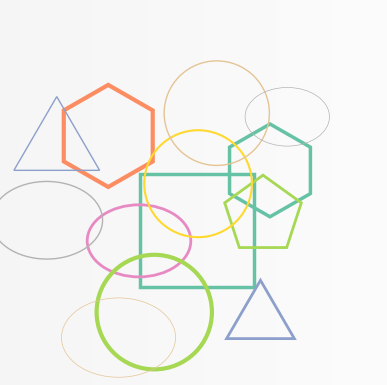[{"shape": "hexagon", "thickness": 2.5, "radius": 0.6, "center": [0.697, 0.557]}, {"shape": "square", "thickness": 2.5, "radius": 0.74, "center": [0.508, 0.402]}, {"shape": "hexagon", "thickness": 3, "radius": 0.66, "center": [0.279, 0.647]}, {"shape": "triangle", "thickness": 1, "radius": 0.64, "center": [0.146, 0.621]}, {"shape": "triangle", "thickness": 2, "radius": 0.51, "center": [0.672, 0.171]}, {"shape": "oval", "thickness": 2, "radius": 0.67, "center": [0.359, 0.374]}, {"shape": "circle", "thickness": 3, "radius": 0.74, "center": [0.398, 0.189]}, {"shape": "pentagon", "thickness": 2, "radius": 0.52, "center": [0.679, 0.441]}, {"shape": "circle", "thickness": 1.5, "radius": 0.69, "center": [0.511, 0.523]}, {"shape": "oval", "thickness": 0.5, "radius": 0.74, "center": [0.306, 0.123]}, {"shape": "circle", "thickness": 1, "radius": 0.68, "center": [0.559, 0.706]}, {"shape": "oval", "thickness": 0.5, "radius": 0.54, "center": [0.741, 0.697]}, {"shape": "oval", "thickness": 1, "radius": 0.72, "center": [0.121, 0.428]}]